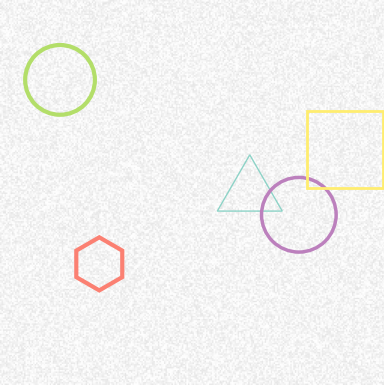[{"shape": "triangle", "thickness": 1, "radius": 0.49, "center": [0.649, 0.5]}, {"shape": "hexagon", "thickness": 3, "radius": 0.34, "center": [0.258, 0.315]}, {"shape": "circle", "thickness": 3, "radius": 0.45, "center": [0.156, 0.793]}, {"shape": "circle", "thickness": 2.5, "radius": 0.48, "center": [0.776, 0.442]}, {"shape": "square", "thickness": 2, "radius": 0.5, "center": [0.897, 0.612]}]